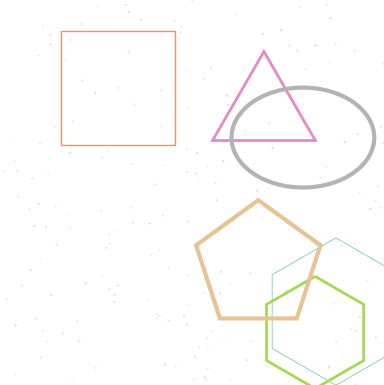[{"shape": "hexagon", "thickness": 0.5, "radius": 0.96, "center": [0.873, 0.191]}, {"shape": "square", "thickness": 1, "radius": 0.74, "center": [0.307, 0.77]}, {"shape": "triangle", "thickness": 2, "radius": 0.77, "center": [0.686, 0.712]}, {"shape": "hexagon", "thickness": 2, "radius": 0.73, "center": [0.819, 0.136]}, {"shape": "pentagon", "thickness": 3, "radius": 0.85, "center": [0.671, 0.31]}, {"shape": "oval", "thickness": 3, "radius": 0.93, "center": [0.787, 0.643]}]